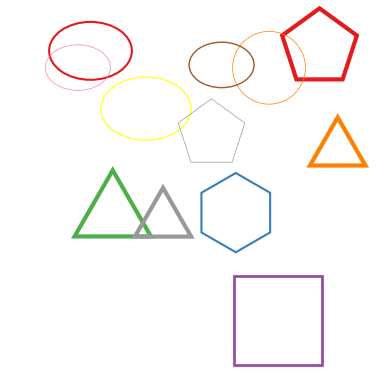[{"shape": "oval", "thickness": 1.5, "radius": 0.54, "center": [0.235, 0.868]}, {"shape": "pentagon", "thickness": 3, "radius": 0.51, "center": [0.83, 0.876]}, {"shape": "hexagon", "thickness": 1.5, "radius": 0.51, "center": [0.612, 0.448]}, {"shape": "triangle", "thickness": 3, "radius": 0.57, "center": [0.293, 0.443]}, {"shape": "square", "thickness": 2, "radius": 0.58, "center": [0.722, 0.169]}, {"shape": "circle", "thickness": 0.5, "radius": 0.47, "center": [0.699, 0.824]}, {"shape": "triangle", "thickness": 3, "radius": 0.42, "center": [0.877, 0.612]}, {"shape": "oval", "thickness": 1, "radius": 0.58, "center": [0.379, 0.718]}, {"shape": "oval", "thickness": 1, "radius": 0.42, "center": [0.576, 0.831]}, {"shape": "oval", "thickness": 0.5, "radius": 0.42, "center": [0.202, 0.824]}, {"shape": "pentagon", "thickness": 0.5, "radius": 0.45, "center": [0.549, 0.652]}, {"shape": "triangle", "thickness": 3, "radius": 0.42, "center": [0.423, 0.428]}]